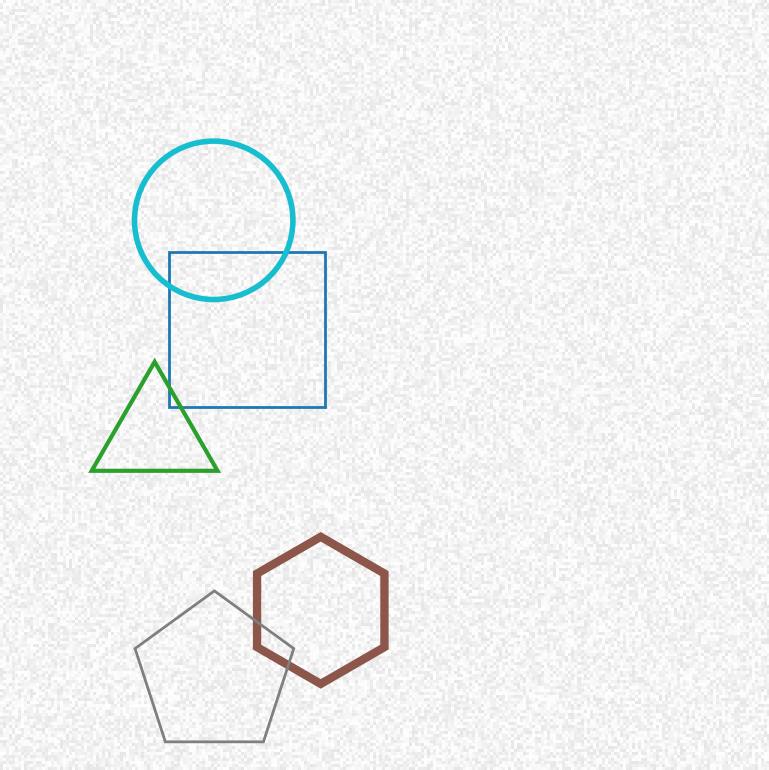[{"shape": "square", "thickness": 1, "radius": 0.5, "center": [0.321, 0.572]}, {"shape": "triangle", "thickness": 1.5, "radius": 0.47, "center": [0.201, 0.436]}, {"shape": "hexagon", "thickness": 3, "radius": 0.48, "center": [0.417, 0.207]}, {"shape": "pentagon", "thickness": 1, "radius": 0.54, "center": [0.278, 0.124]}, {"shape": "circle", "thickness": 2, "radius": 0.51, "center": [0.278, 0.714]}]